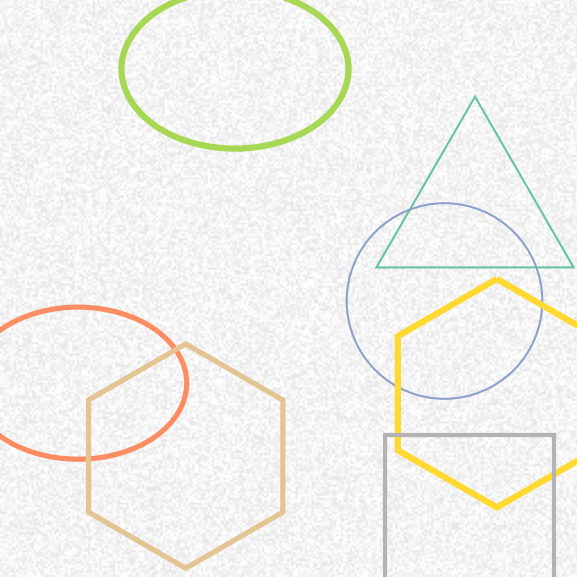[{"shape": "triangle", "thickness": 1, "radius": 0.99, "center": [0.823, 0.635]}, {"shape": "oval", "thickness": 2.5, "radius": 0.94, "center": [0.135, 0.336]}, {"shape": "circle", "thickness": 1, "radius": 0.85, "center": [0.77, 0.478]}, {"shape": "oval", "thickness": 3, "radius": 0.98, "center": [0.407, 0.879]}, {"shape": "hexagon", "thickness": 3, "radius": 0.99, "center": [0.86, 0.318]}, {"shape": "hexagon", "thickness": 2.5, "radius": 0.97, "center": [0.322, 0.209]}, {"shape": "square", "thickness": 2, "radius": 0.73, "center": [0.813, 0.1]}]